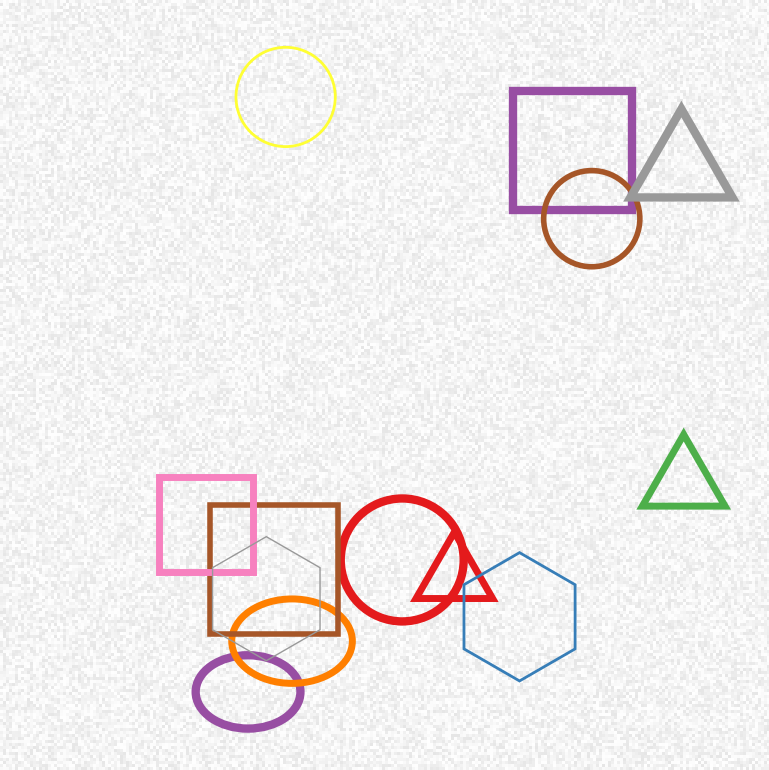[{"shape": "circle", "thickness": 3, "radius": 0.4, "center": [0.522, 0.273]}, {"shape": "triangle", "thickness": 2.5, "radius": 0.29, "center": [0.59, 0.251]}, {"shape": "hexagon", "thickness": 1, "radius": 0.42, "center": [0.675, 0.199]}, {"shape": "triangle", "thickness": 2.5, "radius": 0.31, "center": [0.888, 0.374]}, {"shape": "square", "thickness": 3, "radius": 0.39, "center": [0.744, 0.805]}, {"shape": "oval", "thickness": 3, "radius": 0.34, "center": [0.322, 0.101]}, {"shape": "oval", "thickness": 2.5, "radius": 0.39, "center": [0.379, 0.167]}, {"shape": "circle", "thickness": 1, "radius": 0.32, "center": [0.371, 0.874]}, {"shape": "circle", "thickness": 2, "radius": 0.31, "center": [0.769, 0.716]}, {"shape": "square", "thickness": 2, "radius": 0.42, "center": [0.356, 0.26]}, {"shape": "square", "thickness": 2.5, "radius": 0.31, "center": [0.268, 0.319]}, {"shape": "triangle", "thickness": 3, "radius": 0.38, "center": [0.885, 0.782]}, {"shape": "hexagon", "thickness": 0.5, "radius": 0.4, "center": [0.346, 0.222]}]